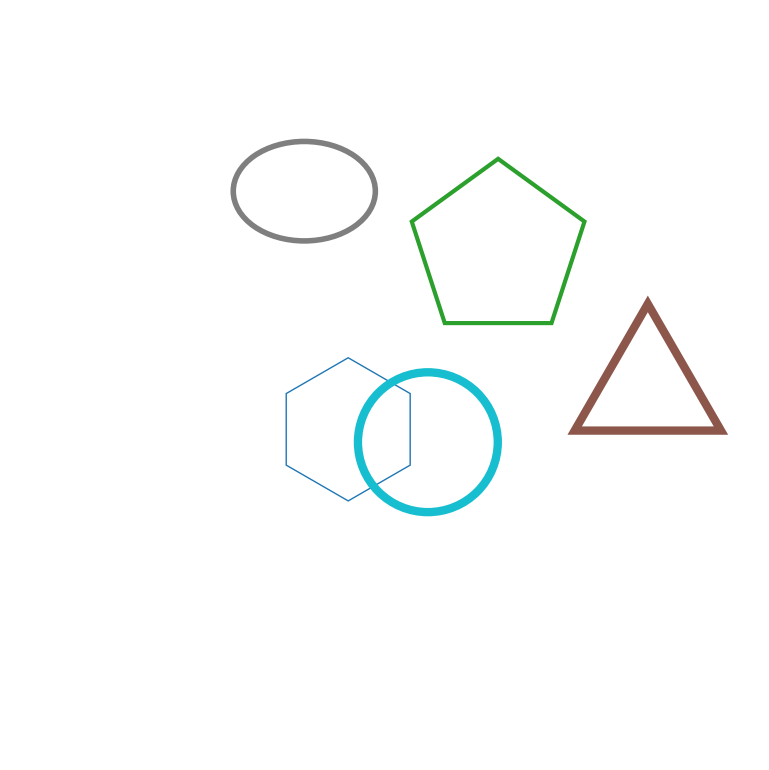[{"shape": "hexagon", "thickness": 0.5, "radius": 0.46, "center": [0.452, 0.442]}, {"shape": "pentagon", "thickness": 1.5, "radius": 0.59, "center": [0.647, 0.676]}, {"shape": "triangle", "thickness": 3, "radius": 0.55, "center": [0.841, 0.496]}, {"shape": "oval", "thickness": 2, "radius": 0.46, "center": [0.395, 0.752]}, {"shape": "circle", "thickness": 3, "radius": 0.45, "center": [0.556, 0.426]}]